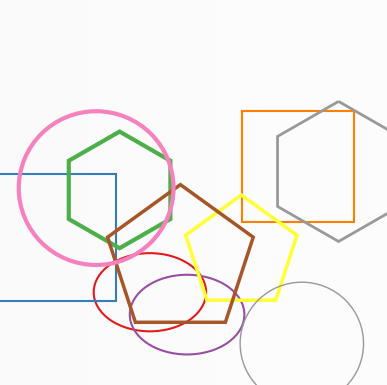[{"shape": "oval", "thickness": 1.5, "radius": 0.73, "center": [0.387, 0.241]}, {"shape": "square", "thickness": 1.5, "radius": 0.83, "center": [0.134, 0.383]}, {"shape": "hexagon", "thickness": 3, "radius": 0.76, "center": [0.309, 0.507]}, {"shape": "oval", "thickness": 1.5, "radius": 0.74, "center": [0.483, 0.183]}, {"shape": "square", "thickness": 1.5, "radius": 0.72, "center": [0.768, 0.568]}, {"shape": "pentagon", "thickness": 2.5, "radius": 0.76, "center": [0.623, 0.342]}, {"shape": "pentagon", "thickness": 2.5, "radius": 0.99, "center": [0.466, 0.323]}, {"shape": "circle", "thickness": 3, "radius": 1.0, "center": [0.248, 0.511]}, {"shape": "hexagon", "thickness": 2, "radius": 0.91, "center": [0.874, 0.555]}, {"shape": "circle", "thickness": 1, "radius": 0.8, "center": [0.779, 0.108]}]